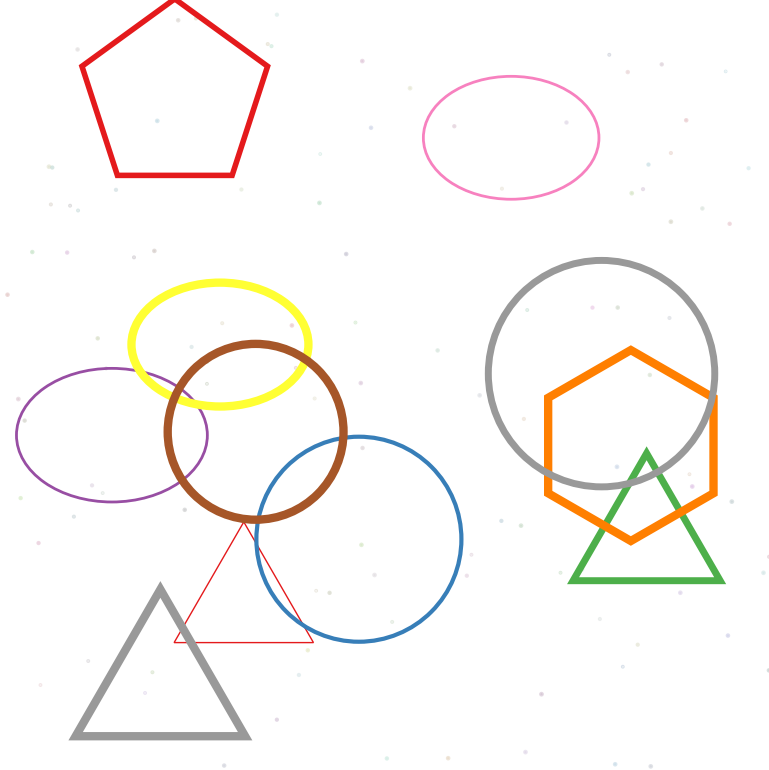[{"shape": "pentagon", "thickness": 2, "radius": 0.63, "center": [0.227, 0.875]}, {"shape": "triangle", "thickness": 0.5, "radius": 0.52, "center": [0.317, 0.218]}, {"shape": "circle", "thickness": 1.5, "radius": 0.67, "center": [0.466, 0.3]}, {"shape": "triangle", "thickness": 2.5, "radius": 0.55, "center": [0.84, 0.301]}, {"shape": "oval", "thickness": 1, "radius": 0.62, "center": [0.145, 0.435]}, {"shape": "hexagon", "thickness": 3, "radius": 0.62, "center": [0.819, 0.421]}, {"shape": "oval", "thickness": 3, "radius": 0.57, "center": [0.286, 0.553]}, {"shape": "circle", "thickness": 3, "radius": 0.57, "center": [0.332, 0.439]}, {"shape": "oval", "thickness": 1, "radius": 0.57, "center": [0.664, 0.821]}, {"shape": "triangle", "thickness": 3, "radius": 0.64, "center": [0.208, 0.107]}, {"shape": "circle", "thickness": 2.5, "radius": 0.74, "center": [0.781, 0.515]}]